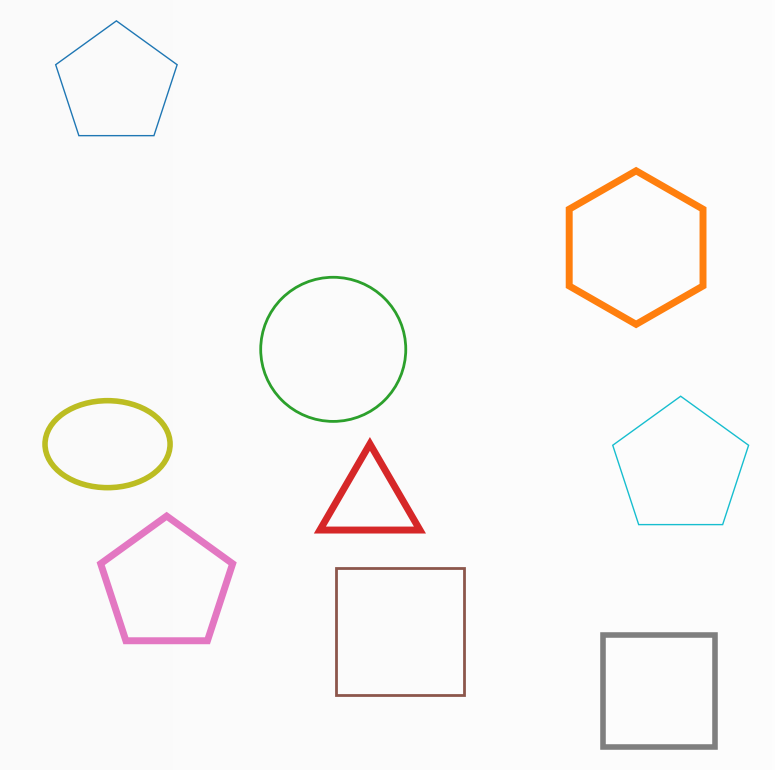[{"shape": "pentagon", "thickness": 0.5, "radius": 0.41, "center": [0.15, 0.89]}, {"shape": "hexagon", "thickness": 2.5, "radius": 0.5, "center": [0.821, 0.678]}, {"shape": "circle", "thickness": 1, "radius": 0.47, "center": [0.43, 0.546]}, {"shape": "triangle", "thickness": 2.5, "radius": 0.37, "center": [0.477, 0.349]}, {"shape": "square", "thickness": 1, "radius": 0.41, "center": [0.517, 0.18]}, {"shape": "pentagon", "thickness": 2.5, "radius": 0.45, "center": [0.215, 0.24]}, {"shape": "square", "thickness": 2, "radius": 0.36, "center": [0.85, 0.103]}, {"shape": "oval", "thickness": 2, "radius": 0.4, "center": [0.139, 0.423]}, {"shape": "pentagon", "thickness": 0.5, "radius": 0.46, "center": [0.878, 0.393]}]